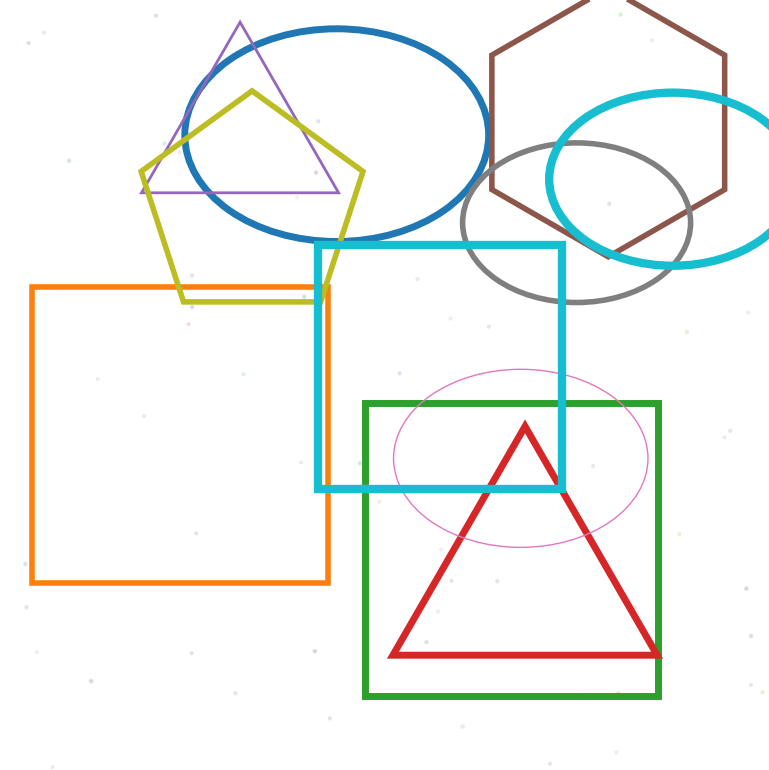[{"shape": "oval", "thickness": 2.5, "radius": 0.99, "center": [0.437, 0.824]}, {"shape": "square", "thickness": 2, "radius": 0.96, "center": [0.233, 0.435]}, {"shape": "square", "thickness": 2.5, "radius": 0.95, "center": [0.664, 0.286]}, {"shape": "triangle", "thickness": 2.5, "radius": 0.99, "center": [0.682, 0.248]}, {"shape": "triangle", "thickness": 1, "radius": 0.74, "center": [0.312, 0.823]}, {"shape": "hexagon", "thickness": 2, "radius": 0.87, "center": [0.79, 0.841]}, {"shape": "oval", "thickness": 0.5, "radius": 0.83, "center": [0.676, 0.405]}, {"shape": "oval", "thickness": 2, "radius": 0.74, "center": [0.749, 0.711]}, {"shape": "pentagon", "thickness": 2, "radius": 0.76, "center": [0.327, 0.73]}, {"shape": "oval", "thickness": 3, "radius": 0.8, "center": [0.874, 0.767]}, {"shape": "square", "thickness": 3, "radius": 0.79, "center": [0.571, 0.524]}]